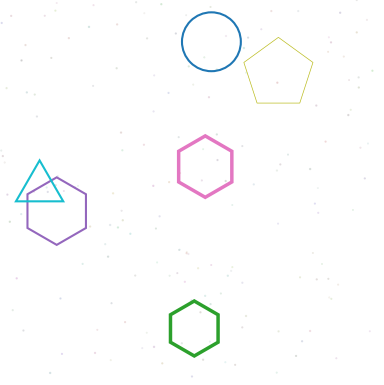[{"shape": "circle", "thickness": 1.5, "radius": 0.38, "center": [0.549, 0.892]}, {"shape": "hexagon", "thickness": 2.5, "radius": 0.36, "center": [0.505, 0.147]}, {"shape": "hexagon", "thickness": 1.5, "radius": 0.44, "center": [0.147, 0.452]}, {"shape": "hexagon", "thickness": 2.5, "radius": 0.4, "center": [0.533, 0.567]}, {"shape": "pentagon", "thickness": 0.5, "radius": 0.47, "center": [0.723, 0.809]}, {"shape": "triangle", "thickness": 1.5, "radius": 0.35, "center": [0.103, 0.512]}]